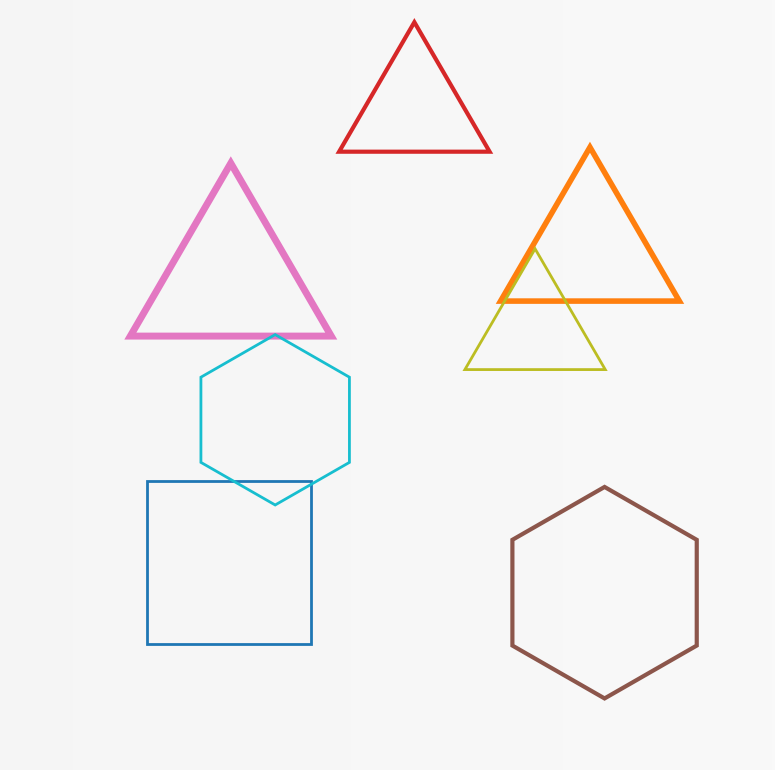[{"shape": "square", "thickness": 1, "radius": 0.53, "center": [0.296, 0.269]}, {"shape": "triangle", "thickness": 2, "radius": 0.67, "center": [0.761, 0.676]}, {"shape": "triangle", "thickness": 1.5, "radius": 0.56, "center": [0.535, 0.859]}, {"shape": "hexagon", "thickness": 1.5, "radius": 0.69, "center": [0.78, 0.23]}, {"shape": "triangle", "thickness": 2.5, "radius": 0.75, "center": [0.298, 0.638]}, {"shape": "triangle", "thickness": 1, "radius": 0.52, "center": [0.69, 0.572]}, {"shape": "hexagon", "thickness": 1, "radius": 0.55, "center": [0.355, 0.455]}]